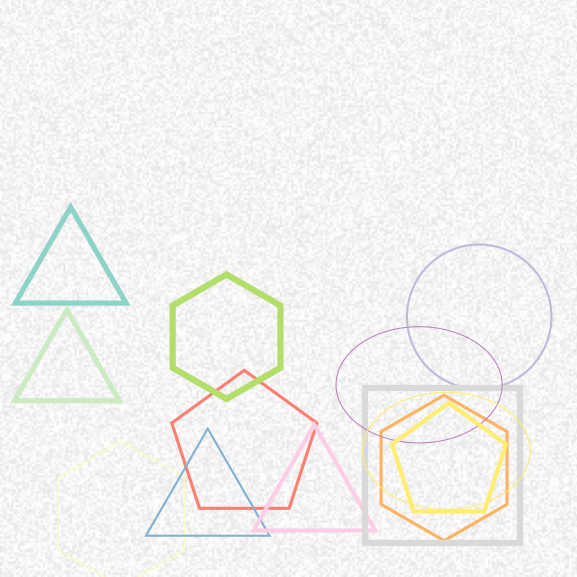[{"shape": "triangle", "thickness": 2.5, "radius": 0.55, "center": [0.122, 0.53]}, {"shape": "hexagon", "thickness": 0.5, "radius": 0.63, "center": [0.21, 0.109]}, {"shape": "circle", "thickness": 1, "radius": 0.63, "center": [0.83, 0.451]}, {"shape": "pentagon", "thickness": 1.5, "radius": 0.66, "center": [0.423, 0.226]}, {"shape": "triangle", "thickness": 1, "radius": 0.62, "center": [0.36, 0.133]}, {"shape": "hexagon", "thickness": 1.5, "radius": 0.63, "center": [0.769, 0.189]}, {"shape": "hexagon", "thickness": 3, "radius": 0.54, "center": [0.392, 0.416]}, {"shape": "triangle", "thickness": 2, "radius": 0.61, "center": [0.544, 0.141]}, {"shape": "square", "thickness": 3, "radius": 0.67, "center": [0.766, 0.193]}, {"shape": "oval", "thickness": 0.5, "radius": 0.72, "center": [0.726, 0.333]}, {"shape": "triangle", "thickness": 2.5, "radius": 0.52, "center": [0.116, 0.358]}, {"shape": "oval", "thickness": 0.5, "radius": 0.73, "center": [0.773, 0.218]}, {"shape": "pentagon", "thickness": 2, "radius": 0.52, "center": [0.777, 0.198]}]